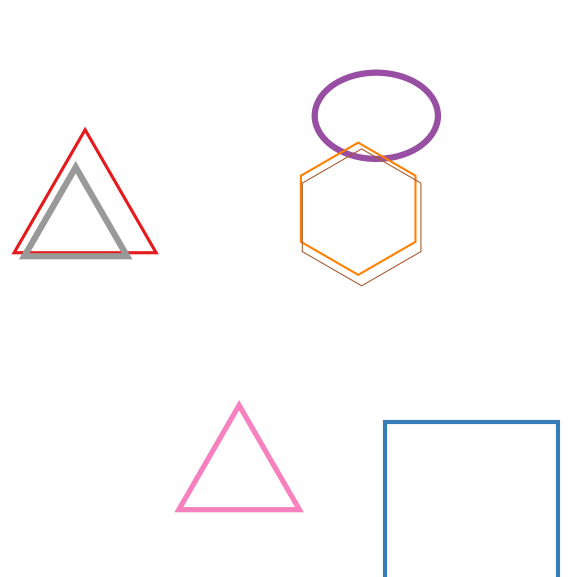[{"shape": "triangle", "thickness": 1.5, "radius": 0.71, "center": [0.147, 0.632]}, {"shape": "square", "thickness": 2, "radius": 0.75, "center": [0.816, 0.12]}, {"shape": "oval", "thickness": 3, "radius": 0.53, "center": [0.652, 0.799]}, {"shape": "hexagon", "thickness": 1, "radius": 0.57, "center": [0.62, 0.638]}, {"shape": "hexagon", "thickness": 0.5, "radius": 0.59, "center": [0.626, 0.623]}, {"shape": "triangle", "thickness": 2.5, "radius": 0.6, "center": [0.414, 0.177]}, {"shape": "triangle", "thickness": 3, "radius": 0.51, "center": [0.131, 0.607]}]